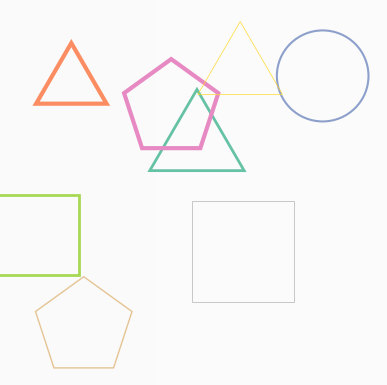[{"shape": "triangle", "thickness": 2, "radius": 0.7, "center": [0.508, 0.627]}, {"shape": "triangle", "thickness": 3, "radius": 0.52, "center": [0.184, 0.783]}, {"shape": "circle", "thickness": 1.5, "radius": 0.59, "center": [0.833, 0.803]}, {"shape": "pentagon", "thickness": 3, "radius": 0.64, "center": [0.442, 0.719]}, {"shape": "square", "thickness": 2, "radius": 0.52, "center": [0.101, 0.39]}, {"shape": "triangle", "thickness": 0.5, "radius": 0.63, "center": [0.62, 0.818]}, {"shape": "pentagon", "thickness": 1, "radius": 0.65, "center": [0.216, 0.15]}, {"shape": "square", "thickness": 0.5, "radius": 0.65, "center": [0.627, 0.347]}]